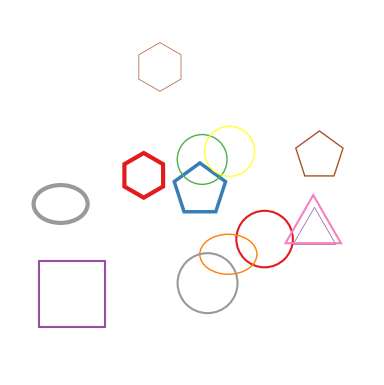[{"shape": "circle", "thickness": 1.5, "radius": 0.37, "center": [0.687, 0.379]}, {"shape": "hexagon", "thickness": 3, "radius": 0.29, "center": [0.373, 0.545]}, {"shape": "pentagon", "thickness": 2.5, "radius": 0.35, "center": [0.519, 0.507]}, {"shape": "circle", "thickness": 1, "radius": 0.32, "center": [0.525, 0.586]}, {"shape": "square", "thickness": 1.5, "radius": 0.43, "center": [0.186, 0.236]}, {"shape": "triangle", "thickness": 0.5, "radius": 0.32, "center": [0.817, 0.397]}, {"shape": "oval", "thickness": 1, "radius": 0.37, "center": [0.593, 0.34]}, {"shape": "circle", "thickness": 1, "radius": 0.32, "center": [0.596, 0.607]}, {"shape": "pentagon", "thickness": 1, "radius": 0.32, "center": [0.83, 0.595]}, {"shape": "hexagon", "thickness": 0.5, "radius": 0.32, "center": [0.415, 0.826]}, {"shape": "triangle", "thickness": 1.5, "radius": 0.42, "center": [0.814, 0.41]}, {"shape": "circle", "thickness": 1.5, "radius": 0.39, "center": [0.539, 0.265]}, {"shape": "oval", "thickness": 3, "radius": 0.35, "center": [0.157, 0.47]}]